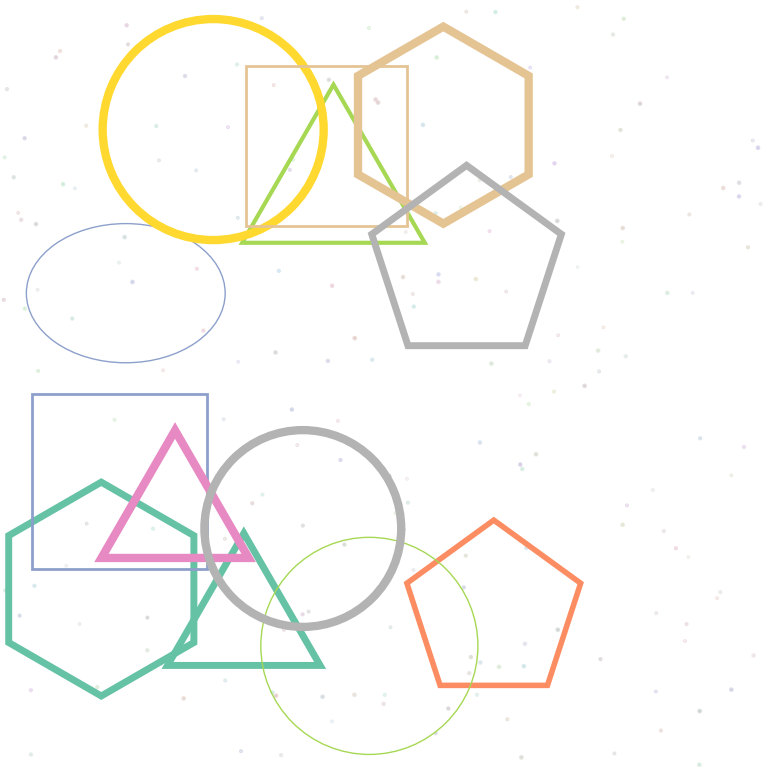[{"shape": "hexagon", "thickness": 2.5, "radius": 0.69, "center": [0.132, 0.235]}, {"shape": "triangle", "thickness": 2.5, "radius": 0.57, "center": [0.317, 0.193]}, {"shape": "pentagon", "thickness": 2, "radius": 0.59, "center": [0.641, 0.206]}, {"shape": "oval", "thickness": 0.5, "radius": 0.65, "center": [0.163, 0.619]}, {"shape": "square", "thickness": 1, "radius": 0.57, "center": [0.156, 0.375]}, {"shape": "triangle", "thickness": 3, "radius": 0.55, "center": [0.227, 0.331]}, {"shape": "triangle", "thickness": 1.5, "radius": 0.68, "center": [0.433, 0.753]}, {"shape": "circle", "thickness": 0.5, "radius": 0.7, "center": [0.48, 0.161]}, {"shape": "circle", "thickness": 3, "radius": 0.72, "center": [0.277, 0.832]}, {"shape": "hexagon", "thickness": 3, "radius": 0.64, "center": [0.576, 0.837]}, {"shape": "square", "thickness": 1, "radius": 0.52, "center": [0.424, 0.811]}, {"shape": "circle", "thickness": 3, "radius": 0.64, "center": [0.393, 0.314]}, {"shape": "pentagon", "thickness": 2.5, "radius": 0.65, "center": [0.606, 0.656]}]